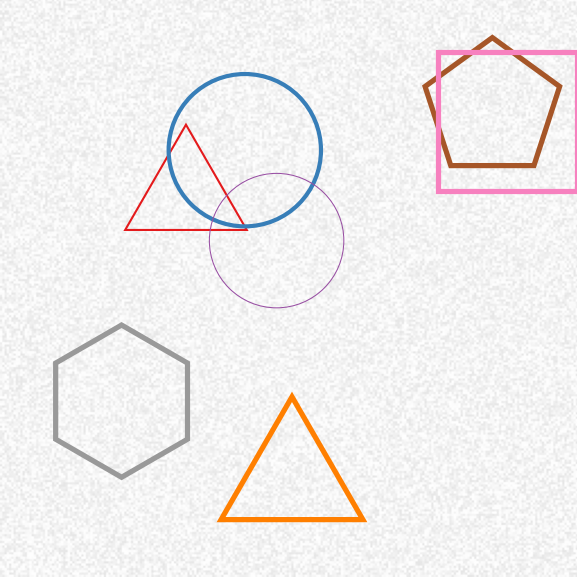[{"shape": "triangle", "thickness": 1, "radius": 0.61, "center": [0.322, 0.662]}, {"shape": "circle", "thickness": 2, "radius": 0.66, "center": [0.424, 0.739]}, {"shape": "circle", "thickness": 0.5, "radius": 0.58, "center": [0.479, 0.582]}, {"shape": "triangle", "thickness": 2.5, "radius": 0.71, "center": [0.506, 0.17]}, {"shape": "pentagon", "thickness": 2.5, "radius": 0.61, "center": [0.853, 0.812]}, {"shape": "square", "thickness": 2.5, "radius": 0.6, "center": [0.878, 0.789]}, {"shape": "hexagon", "thickness": 2.5, "radius": 0.66, "center": [0.211, 0.305]}]